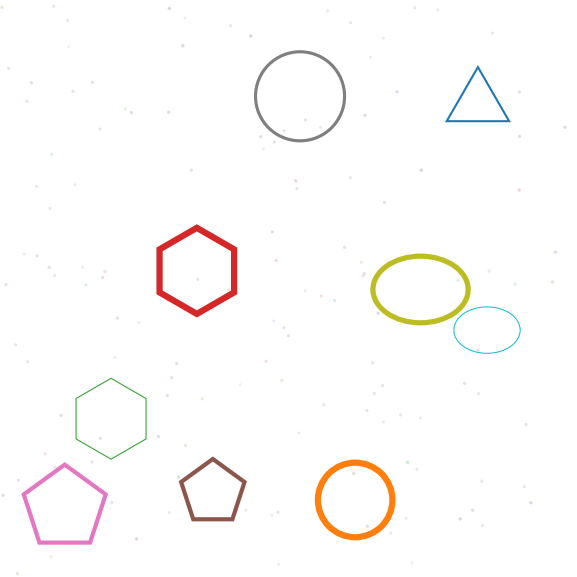[{"shape": "triangle", "thickness": 1, "radius": 0.31, "center": [0.828, 0.82]}, {"shape": "circle", "thickness": 3, "radius": 0.32, "center": [0.615, 0.133]}, {"shape": "hexagon", "thickness": 0.5, "radius": 0.35, "center": [0.192, 0.274]}, {"shape": "hexagon", "thickness": 3, "radius": 0.37, "center": [0.341, 0.53]}, {"shape": "pentagon", "thickness": 2, "radius": 0.29, "center": [0.369, 0.147]}, {"shape": "pentagon", "thickness": 2, "radius": 0.37, "center": [0.112, 0.12]}, {"shape": "circle", "thickness": 1.5, "radius": 0.39, "center": [0.52, 0.832]}, {"shape": "oval", "thickness": 2.5, "radius": 0.41, "center": [0.728, 0.498]}, {"shape": "oval", "thickness": 0.5, "radius": 0.29, "center": [0.843, 0.428]}]